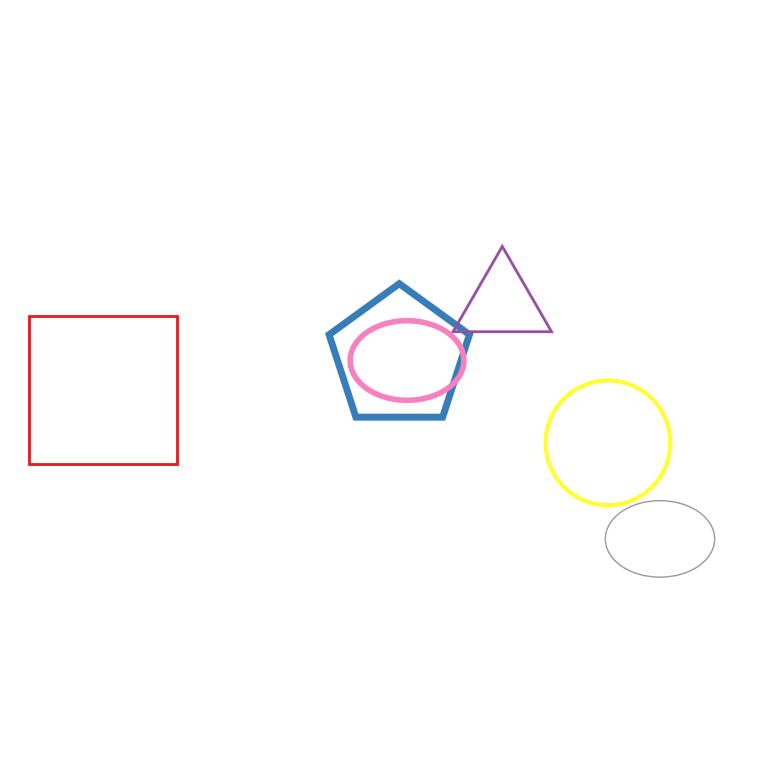[{"shape": "square", "thickness": 1, "radius": 0.48, "center": [0.134, 0.493]}, {"shape": "pentagon", "thickness": 2.5, "radius": 0.48, "center": [0.519, 0.536]}, {"shape": "triangle", "thickness": 1, "radius": 0.37, "center": [0.652, 0.606]}, {"shape": "circle", "thickness": 1.5, "radius": 0.4, "center": [0.789, 0.425]}, {"shape": "oval", "thickness": 2, "radius": 0.37, "center": [0.529, 0.532]}, {"shape": "oval", "thickness": 0.5, "radius": 0.36, "center": [0.857, 0.3]}]